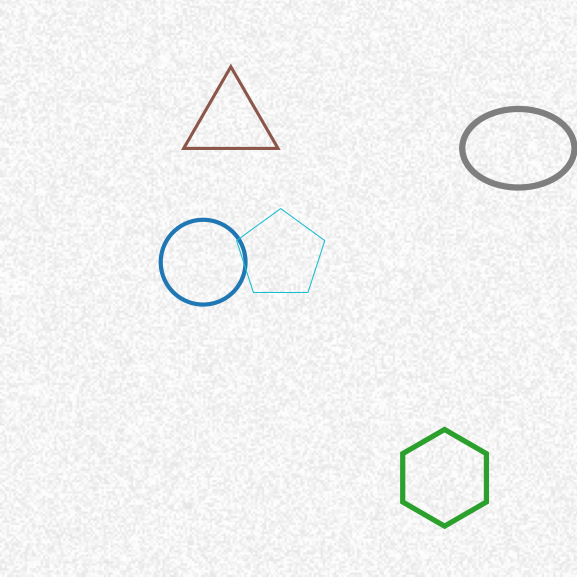[{"shape": "circle", "thickness": 2, "radius": 0.37, "center": [0.352, 0.545]}, {"shape": "hexagon", "thickness": 2.5, "radius": 0.42, "center": [0.77, 0.172]}, {"shape": "triangle", "thickness": 1.5, "radius": 0.47, "center": [0.4, 0.789]}, {"shape": "oval", "thickness": 3, "radius": 0.49, "center": [0.898, 0.742]}, {"shape": "pentagon", "thickness": 0.5, "radius": 0.4, "center": [0.486, 0.558]}]